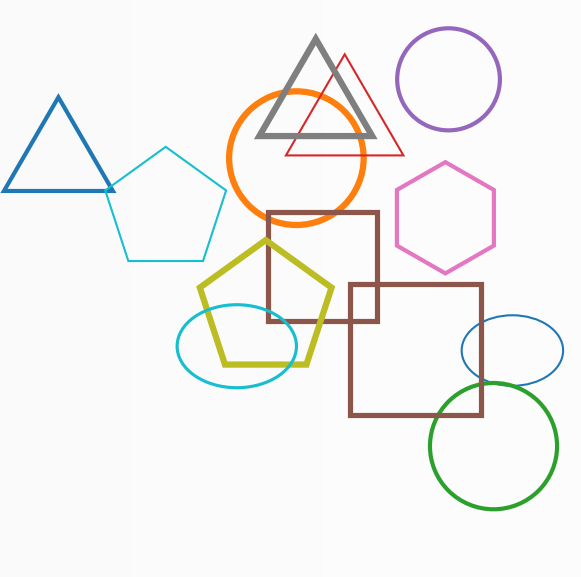[{"shape": "oval", "thickness": 1, "radius": 0.44, "center": [0.882, 0.392]}, {"shape": "triangle", "thickness": 2, "radius": 0.54, "center": [0.101, 0.723]}, {"shape": "circle", "thickness": 3, "radius": 0.58, "center": [0.51, 0.725]}, {"shape": "circle", "thickness": 2, "radius": 0.55, "center": [0.849, 0.227]}, {"shape": "triangle", "thickness": 1, "radius": 0.58, "center": [0.593, 0.788]}, {"shape": "circle", "thickness": 2, "radius": 0.44, "center": [0.772, 0.862]}, {"shape": "square", "thickness": 2.5, "radius": 0.47, "center": [0.555, 0.538]}, {"shape": "square", "thickness": 2.5, "radius": 0.57, "center": [0.715, 0.394]}, {"shape": "hexagon", "thickness": 2, "radius": 0.48, "center": [0.766, 0.622]}, {"shape": "triangle", "thickness": 3, "radius": 0.56, "center": [0.543, 0.82]}, {"shape": "pentagon", "thickness": 3, "radius": 0.6, "center": [0.457, 0.464]}, {"shape": "pentagon", "thickness": 1, "radius": 0.55, "center": [0.285, 0.636]}, {"shape": "oval", "thickness": 1.5, "radius": 0.51, "center": [0.407, 0.4]}]